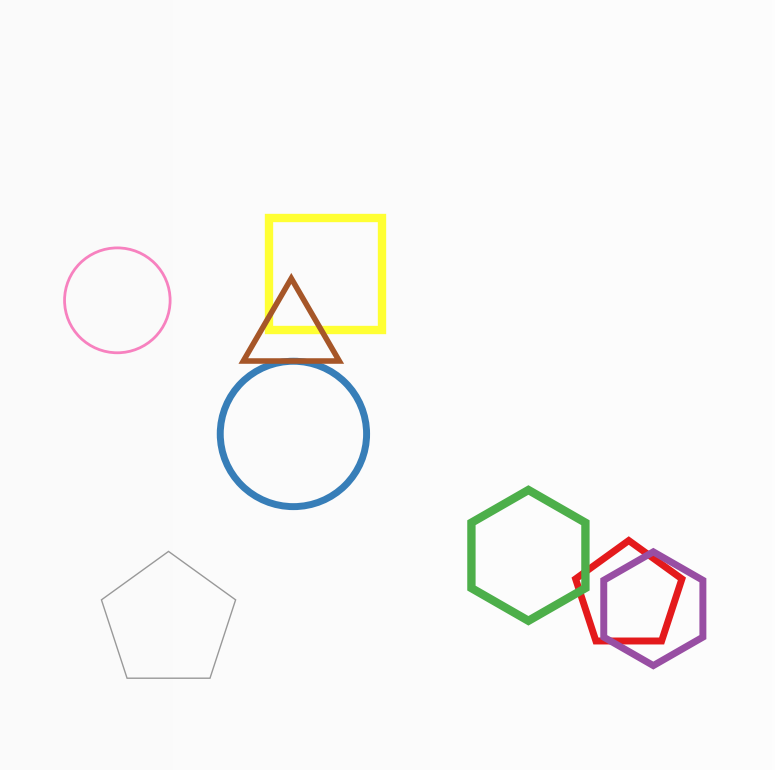[{"shape": "pentagon", "thickness": 2.5, "radius": 0.36, "center": [0.811, 0.226]}, {"shape": "circle", "thickness": 2.5, "radius": 0.47, "center": [0.379, 0.436]}, {"shape": "hexagon", "thickness": 3, "radius": 0.42, "center": [0.682, 0.279]}, {"shape": "hexagon", "thickness": 2.5, "radius": 0.37, "center": [0.843, 0.209]}, {"shape": "square", "thickness": 3, "radius": 0.36, "center": [0.42, 0.644]}, {"shape": "triangle", "thickness": 2, "radius": 0.36, "center": [0.376, 0.567]}, {"shape": "circle", "thickness": 1, "radius": 0.34, "center": [0.151, 0.61]}, {"shape": "pentagon", "thickness": 0.5, "radius": 0.46, "center": [0.217, 0.193]}]